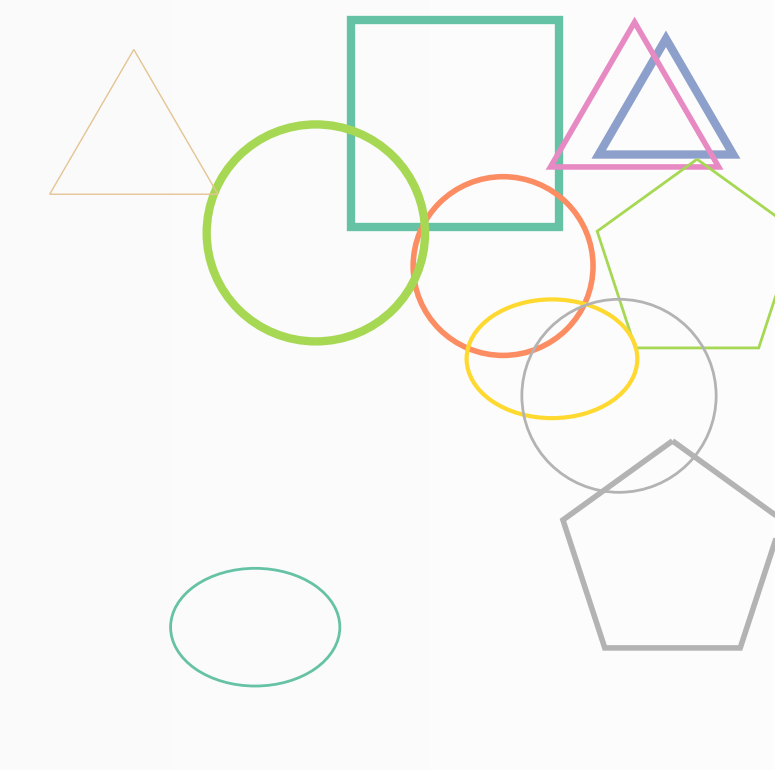[{"shape": "oval", "thickness": 1, "radius": 0.55, "center": [0.329, 0.185]}, {"shape": "square", "thickness": 3, "radius": 0.67, "center": [0.587, 0.839]}, {"shape": "circle", "thickness": 2, "radius": 0.58, "center": [0.649, 0.654]}, {"shape": "triangle", "thickness": 3, "radius": 0.5, "center": [0.859, 0.849]}, {"shape": "triangle", "thickness": 2, "radius": 0.63, "center": [0.819, 0.846]}, {"shape": "circle", "thickness": 3, "radius": 0.7, "center": [0.408, 0.698]}, {"shape": "pentagon", "thickness": 1, "radius": 0.68, "center": [0.899, 0.658]}, {"shape": "oval", "thickness": 1.5, "radius": 0.55, "center": [0.712, 0.534]}, {"shape": "triangle", "thickness": 0.5, "radius": 0.63, "center": [0.173, 0.81]}, {"shape": "pentagon", "thickness": 2, "radius": 0.74, "center": [0.868, 0.279]}, {"shape": "circle", "thickness": 1, "radius": 0.63, "center": [0.799, 0.486]}]